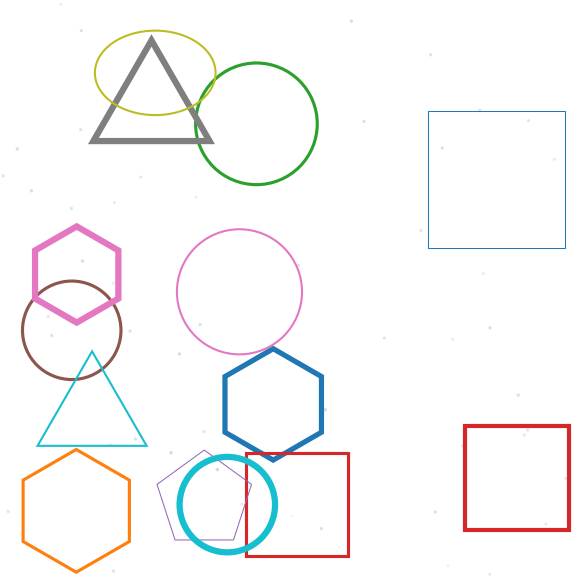[{"shape": "hexagon", "thickness": 2.5, "radius": 0.48, "center": [0.473, 0.299]}, {"shape": "square", "thickness": 0.5, "radius": 0.59, "center": [0.859, 0.688]}, {"shape": "hexagon", "thickness": 1.5, "radius": 0.53, "center": [0.132, 0.115]}, {"shape": "circle", "thickness": 1.5, "radius": 0.53, "center": [0.444, 0.785]}, {"shape": "square", "thickness": 2, "radius": 0.45, "center": [0.895, 0.172]}, {"shape": "square", "thickness": 1.5, "radius": 0.44, "center": [0.514, 0.125]}, {"shape": "pentagon", "thickness": 0.5, "radius": 0.43, "center": [0.354, 0.134]}, {"shape": "circle", "thickness": 1.5, "radius": 0.43, "center": [0.124, 0.427]}, {"shape": "hexagon", "thickness": 3, "radius": 0.42, "center": [0.133, 0.524]}, {"shape": "circle", "thickness": 1, "radius": 0.54, "center": [0.415, 0.494]}, {"shape": "triangle", "thickness": 3, "radius": 0.58, "center": [0.262, 0.813]}, {"shape": "oval", "thickness": 1, "radius": 0.52, "center": [0.269, 0.873]}, {"shape": "circle", "thickness": 3, "radius": 0.41, "center": [0.394, 0.125]}, {"shape": "triangle", "thickness": 1, "radius": 0.55, "center": [0.159, 0.282]}]